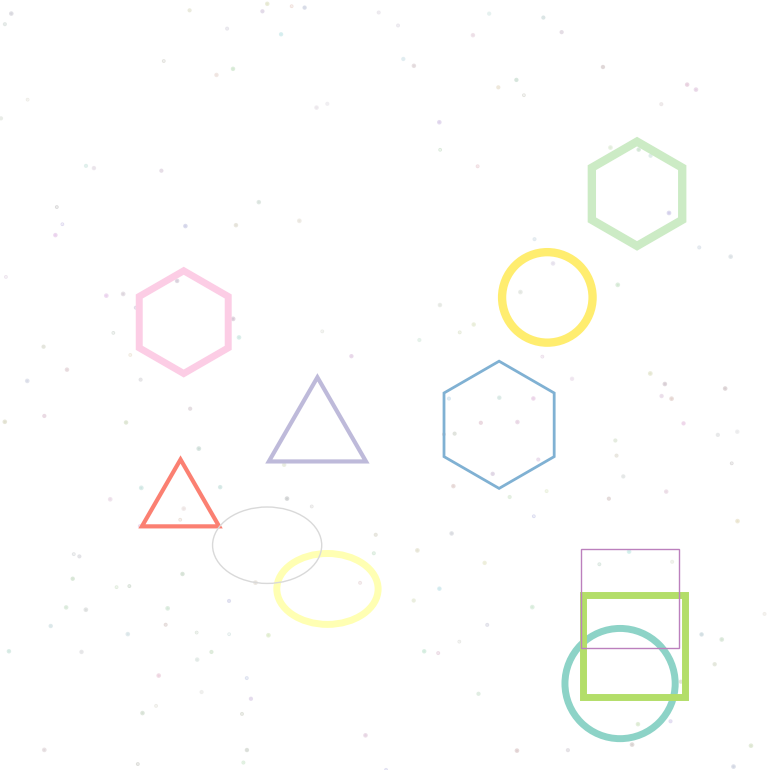[{"shape": "circle", "thickness": 2.5, "radius": 0.36, "center": [0.805, 0.112]}, {"shape": "oval", "thickness": 2.5, "radius": 0.33, "center": [0.425, 0.235]}, {"shape": "triangle", "thickness": 1.5, "radius": 0.36, "center": [0.412, 0.437]}, {"shape": "triangle", "thickness": 1.5, "radius": 0.29, "center": [0.234, 0.345]}, {"shape": "hexagon", "thickness": 1, "radius": 0.41, "center": [0.648, 0.448]}, {"shape": "square", "thickness": 2.5, "radius": 0.33, "center": [0.823, 0.161]}, {"shape": "hexagon", "thickness": 2.5, "radius": 0.33, "center": [0.239, 0.582]}, {"shape": "oval", "thickness": 0.5, "radius": 0.35, "center": [0.347, 0.292]}, {"shape": "square", "thickness": 0.5, "radius": 0.32, "center": [0.818, 0.223]}, {"shape": "hexagon", "thickness": 3, "radius": 0.34, "center": [0.827, 0.748]}, {"shape": "circle", "thickness": 3, "radius": 0.29, "center": [0.711, 0.614]}]